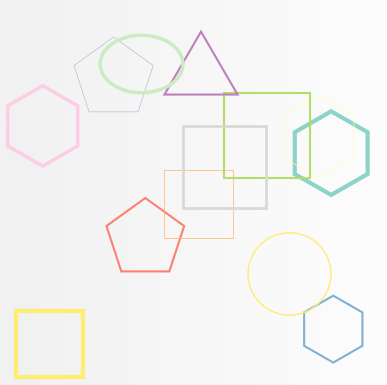[{"shape": "hexagon", "thickness": 3, "radius": 0.54, "center": [0.855, 0.602]}, {"shape": "hexagon", "thickness": 0.5, "radius": 0.53, "center": [0.821, 0.645]}, {"shape": "pentagon", "thickness": 0.5, "radius": 0.54, "center": [0.293, 0.796]}, {"shape": "pentagon", "thickness": 1.5, "radius": 0.53, "center": [0.375, 0.38]}, {"shape": "hexagon", "thickness": 1.5, "radius": 0.43, "center": [0.86, 0.145]}, {"shape": "square", "thickness": 0.5, "radius": 0.44, "center": [0.511, 0.471]}, {"shape": "square", "thickness": 1.5, "radius": 0.55, "center": [0.688, 0.648]}, {"shape": "hexagon", "thickness": 2.5, "radius": 0.52, "center": [0.11, 0.673]}, {"shape": "square", "thickness": 2, "radius": 0.54, "center": [0.579, 0.566]}, {"shape": "triangle", "thickness": 1.5, "radius": 0.54, "center": [0.519, 0.809]}, {"shape": "oval", "thickness": 2.5, "radius": 0.53, "center": [0.365, 0.834]}, {"shape": "circle", "thickness": 1, "radius": 0.53, "center": [0.747, 0.288]}, {"shape": "square", "thickness": 3, "radius": 0.43, "center": [0.128, 0.107]}]